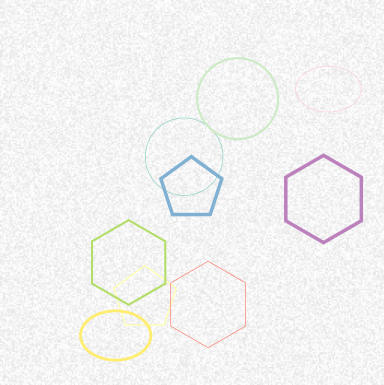[{"shape": "circle", "thickness": 0.5, "radius": 0.5, "center": [0.478, 0.593]}, {"shape": "pentagon", "thickness": 1, "radius": 0.43, "center": [0.376, 0.225]}, {"shape": "hexagon", "thickness": 0.5, "radius": 0.56, "center": [0.541, 0.209]}, {"shape": "pentagon", "thickness": 2.5, "radius": 0.42, "center": [0.497, 0.51]}, {"shape": "hexagon", "thickness": 1.5, "radius": 0.55, "center": [0.334, 0.318]}, {"shape": "oval", "thickness": 0.5, "radius": 0.43, "center": [0.853, 0.769]}, {"shape": "hexagon", "thickness": 2.5, "radius": 0.57, "center": [0.84, 0.483]}, {"shape": "circle", "thickness": 1.5, "radius": 0.53, "center": [0.617, 0.744]}, {"shape": "oval", "thickness": 2, "radius": 0.46, "center": [0.3, 0.129]}]